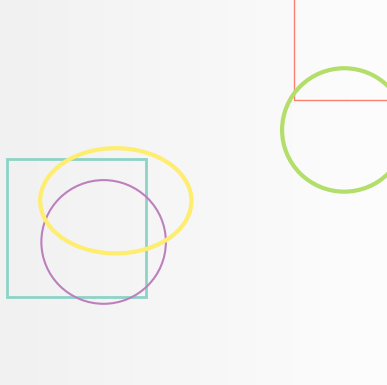[{"shape": "square", "thickness": 2, "radius": 0.9, "center": [0.197, 0.408]}, {"shape": "square", "thickness": 1, "radius": 0.7, "center": [0.898, 0.88]}, {"shape": "circle", "thickness": 3, "radius": 0.8, "center": [0.888, 0.662]}, {"shape": "circle", "thickness": 1.5, "radius": 0.8, "center": [0.267, 0.372]}, {"shape": "oval", "thickness": 3, "radius": 0.98, "center": [0.299, 0.478]}]